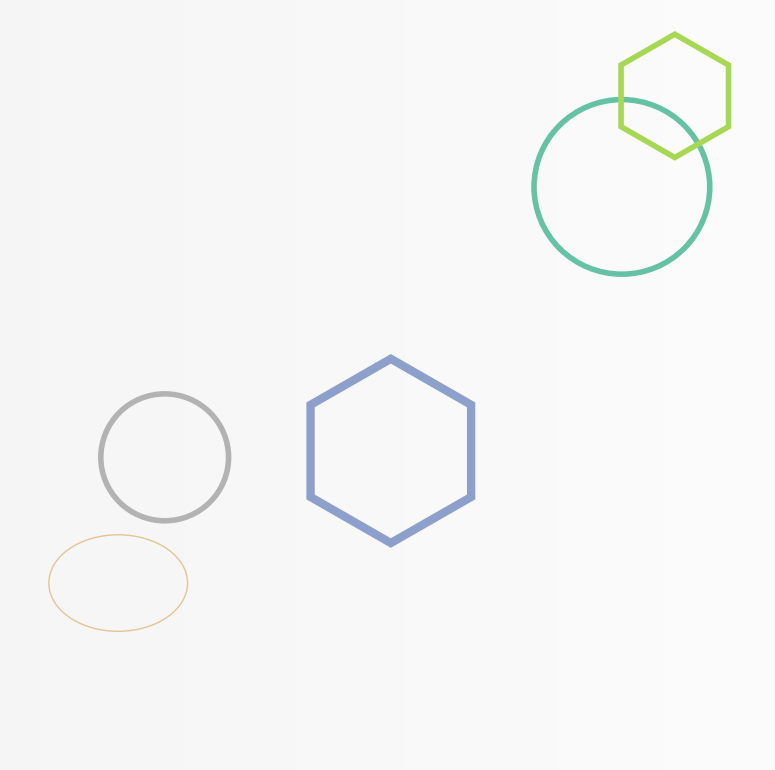[{"shape": "circle", "thickness": 2, "radius": 0.57, "center": [0.802, 0.757]}, {"shape": "hexagon", "thickness": 3, "radius": 0.6, "center": [0.504, 0.414]}, {"shape": "hexagon", "thickness": 2, "radius": 0.4, "center": [0.871, 0.876]}, {"shape": "oval", "thickness": 0.5, "radius": 0.45, "center": [0.153, 0.243]}, {"shape": "circle", "thickness": 2, "radius": 0.41, "center": [0.213, 0.406]}]